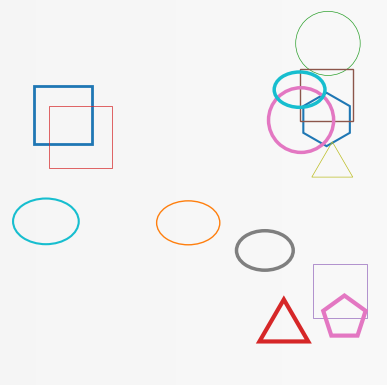[{"shape": "square", "thickness": 2, "radius": 0.37, "center": [0.162, 0.702]}, {"shape": "hexagon", "thickness": 1.5, "radius": 0.35, "center": [0.843, 0.69]}, {"shape": "oval", "thickness": 1, "radius": 0.41, "center": [0.486, 0.421]}, {"shape": "circle", "thickness": 0.5, "radius": 0.42, "center": [0.846, 0.887]}, {"shape": "triangle", "thickness": 3, "radius": 0.36, "center": [0.732, 0.149]}, {"shape": "square", "thickness": 0.5, "radius": 0.4, "center": [0.208, 0.644]}, {"shape": "square", "thickness": 0.5, "radius": 0.35, "center": [0.878, 0.244]}, {"shape": "square", "thickness": 1, "radius": 0.34, "center": [0.843, 0.754]}, {"shape": "circle", "thickness": 2.5, "radius": 0.42, "center": [0.777, 0.688]}, {"shape": "pentagon", "thickness": 3, "radius": 0.29, "center": [0.889, 0.175]}, {"shape": "oval", "thickness": 2.5, "radius": 0.37, "center": [0.684, 0.349]}, {"shape": "triangle", "thickness": 0.5, "radius": 0.31, "center": [0.858, 0.571]}, {"shape": "oval", "thickness": 1.5, "radius": 0.42, "center": [0.118, 0.425]}, {"shape": "oval", "thickness": 2.5, "radius": 0.33, "center": [0.773, 0.767]}]